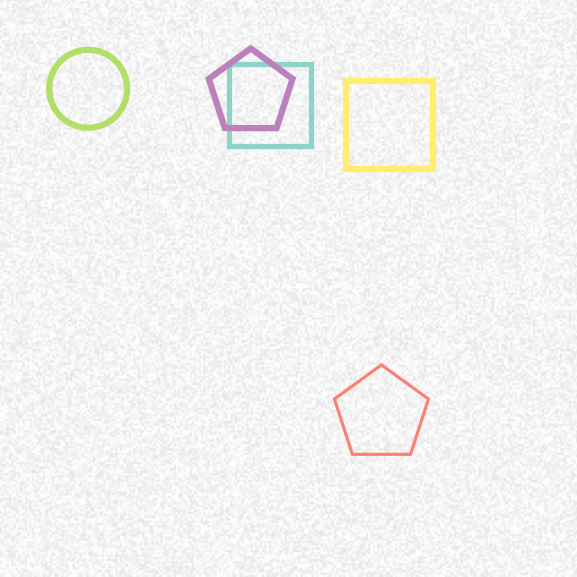[{"shape": "square", "thickness": 2.5, "radius": 0.36, "center": [0.468, 0.818]}, {"shape": "pentagon", "thickness": 1.5, "radius": 0.43, "center": [0.661, 0.282]}, {"shape": "circle", "thickness": 3, "radius": 0.34, "center": [0.153, 0.845]}, {"shape": "pentagon", "thickness": 3, "radius": 0.38, "center": [0.434, 0.839]}, {"shape": "square", "thickness": 3, "radius": 0.38, "center": [0.675, 0.783]}]